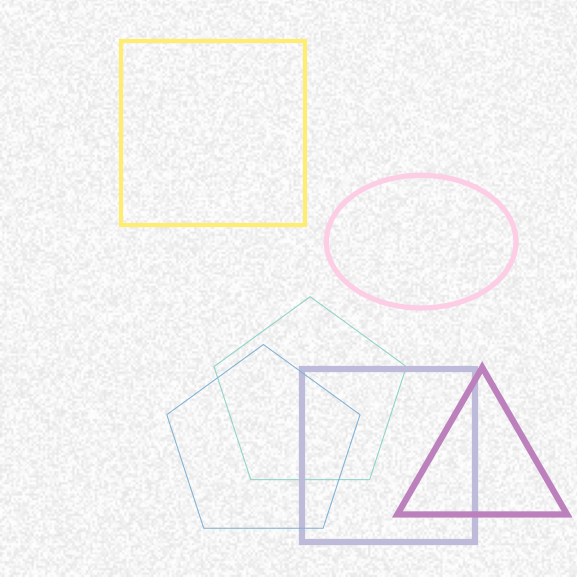[{"shape": "pentagon", "thickness": 0.5, "radius": 0.88, "center": [0.537, 0.31]}, {"shape": "square", "thickness": 3, "radius": 0.75, "center": [0.673, 0.21]}, {"shape": "pentagon", "thickness": 0.5, "radius": 0.88, "center": [0.456, 0.227]}, {"shape": "oval", "thickness": 2.5, "radius": 0.82, "center": [0.729, 0.581]}, {"shape": "triangle", "thickness": 3, "radius": 0.85, "center": [0.835, 0.193]}, {"shape": "square", "thickness": 2, "radius": 0.8, "center": [0.369, 0.769]}]